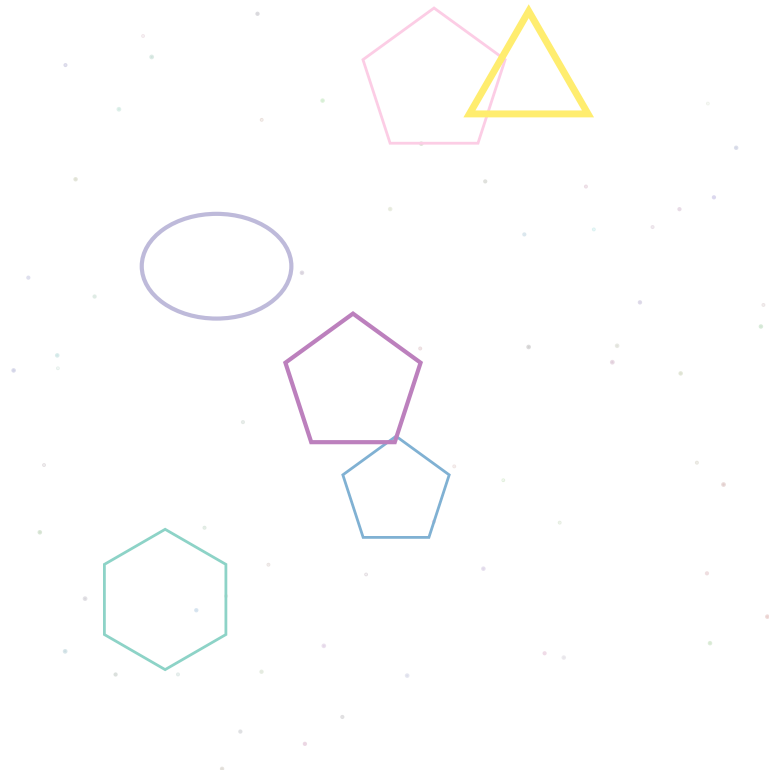[{"shape": "hexagon", "thickness": 1, "radius": 0.46, "center": [0.214, 0.221]}, {"shape": "oval", "thickness": 1.5, "radius": 0.49, "center": [0.281, 0.654]}, {"shape": "pentagon", "thickness": 1, "radius": 0.36, "center": [0.514, 0.361]}, {"shape": "pentagon", "thickness": 1, "radius": 0.49, "center": [0.564, 0.893]}, {"shape": "pentagon", "thickness": 1.5, "radius": 0.46, "center": [0.458, 0.5]}, {"shape": "triangle", "thickness": 2.5, "radius": 0.44, "center": [0.687, 0.897]}]